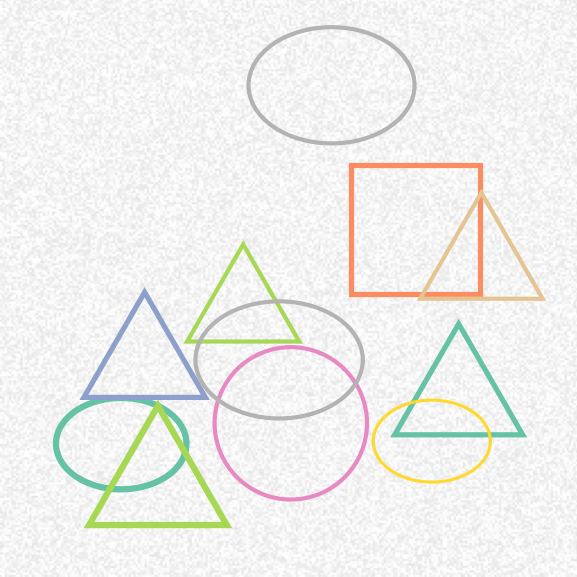[{"shape": "triangle", "thickness": 2.5, "radius": 0.64, "center": [0.794, 0.31]}, {"shape": "oval", "thickness": 3, "radius": 0.56, "center": [0.21, 0.231]}, {"shape": "square", "thickness": 2.5, "radius": 0.56, "center": [0.72, 0.602]}, {"shape": "triangle", "thickness": 2.5, "radius": 0.61, "center": [0.25, 0.372]}, {"shape": "circle", "thickness": 2, "radius": 0.66, "center": [0.504, 0.266]}, {"shape": "triangle", "thickness": 2, "radius": 0.56, "center": [0.421, 0.464]}, {"shape": "triangle", "thickness": 3, "radius": 0.69, "center": [0.273, 0.159]}, {"shape": "oval", "thickness": 1.5, "radius": 0.51, "center": [0.748, 0.235]}, {"shape": "triangle", "thickness": 2, "radius": 0.61, "center": [0.834, 0.543]}, {"shape": "oval", "thickness": 2, "radius": 0.72, "center": [0.574, 0.851]}, {"shape": "oval", "thickness": 2, "radius": 0.72, "center": [0.483, 0.376]}]